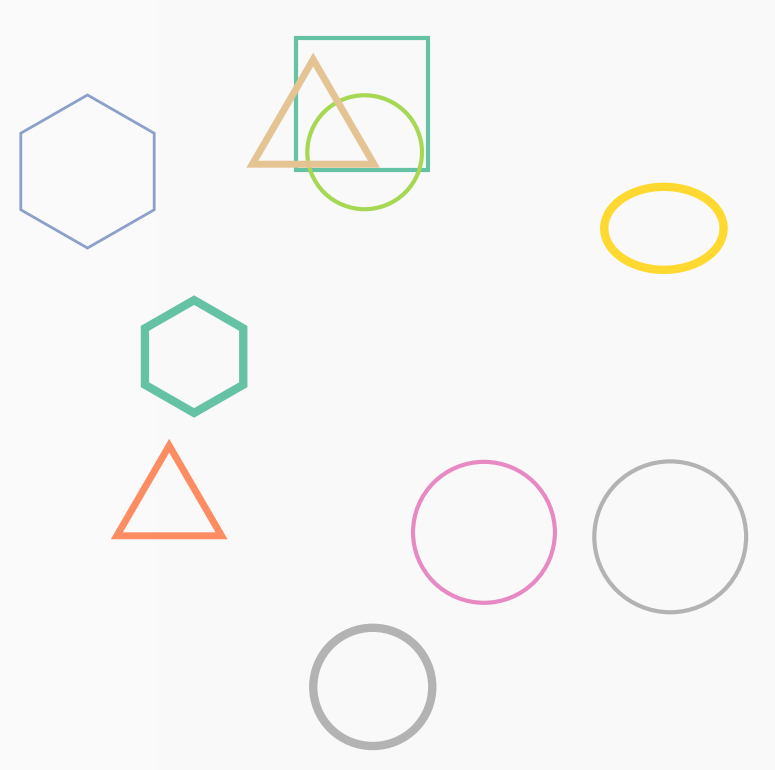[{"shape": "hexagon", "thickness": 3, "radius": 0.37, "center": [0.25, 0.537]}, {"shape": "square", "thickness": 1.5, "radius": 0.43, "center": [0.467, 0.865]}, {"shape": "triangle", "thickness": 2.5, "radius": 0.39, "center": [0.218, 0.343]}, {"shape": "hexagon", "thickness": 1, "radius": 0.5, "center": [0.113, 0.777]}, {"shape": "circle", "thickness": 1.5, "radius": 0.46, "center": [0.624, 0.309]}, {"shape": "circle", "thickness": 1.5, "radius": 0.37, "center": [0.471, 0.802]}, {"shape": "oval", "thickness": 3, "radius": 0.39, "center": [0.857, 0.703]}, {"shape": "triangle", "thickness": 2.5, "radius": 0.45, "center": [0.404, 0.832]}, {"shape": "circle", "thickness": 3, "radius": 0.38, "center": [0.481, 0.108]}, {"shape": "circle", "thickness": 1.5, "radius": 0.49, "center": [0.865, 0.303]}]